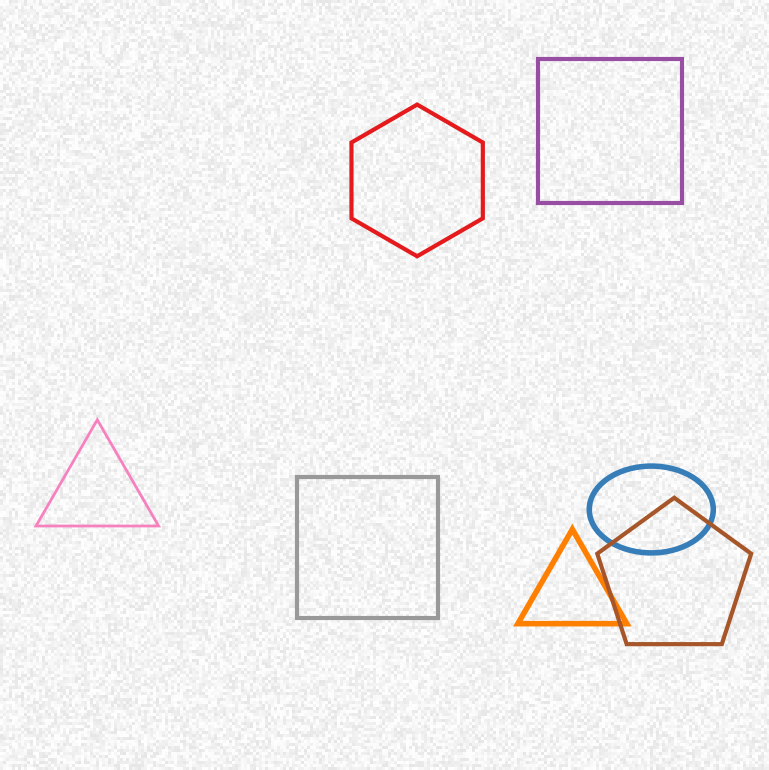[{"shape": "hexagon", "thickness": 1.5, "radius": 0.49, "center": [0.542, 0.766]}, {"shape": "oval", "thickness": 2, "radius": 0.4, "center": [0.846, 0.338]}, {"shape": "square", "thickness": 1.5, "radius": 0.47, "center": [0.792, 0.829]}, {"shape": "triangle", "thickness": 2, "radius": 0.41, "center": [0.743, 0.231]}, {"shape": "pentagon", "thickness": 1.5, "radius": 0.53, "center": [0.876, 0.248]}, {"shape": "triangle", "thickness": 1, "radius": 0.46, "center": [0.126, 0.363]}, {"shape": "square", "thickness": 1.5, "radius": 0.46, "center": [0.477, 0.289]}]